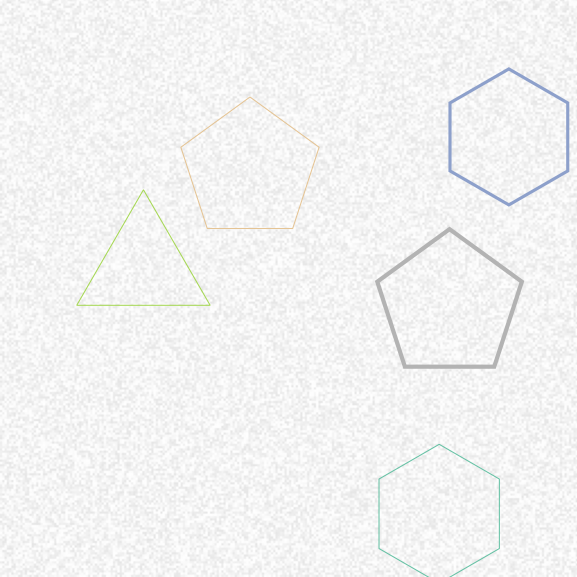[{"shape": "hexagon", "thickness": 0.5, "radius": 0.6, "center": [0.761, 0.109]}, {"shape": "hexagon", "thickness": 1.5, "radius": 0.59, "center": [0.881, 0.762]}, {"shape": "triangle", "thickness": 0.5, "radius": 0.67, "center": [0.248, 0.537]}, {"shape": "pentagon", "thickness": 0.5, "radius": 0.63, "center": [0.433, 0.705]}, {"shape": "pentagon", "thickness": 2, "radius": 0.66, "center": [0.778, 0.471]}]